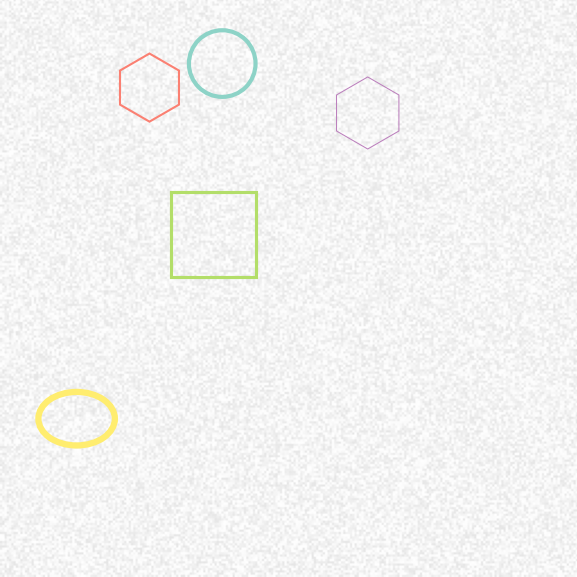[{"shape": "circle", "thickness": 2, "radius": 0.29, "center": [0.385, 0.889]}, {"shape": "hexagon", "thickness": 1, "radius": 0.29, "center": [0.259, 0.847]}, {"shape": "square", "thickness": 1.5, "radius": 0.37, "center": [0.37, 0.593]}, {"shape": "hexagon", "thickness": 0.5, "radius": 0.31, "center": [0.637, 0.803]}, {"shape": "oval", "thickness": 3, "radius": 0.33, "center": [0.133, 0.274]}]